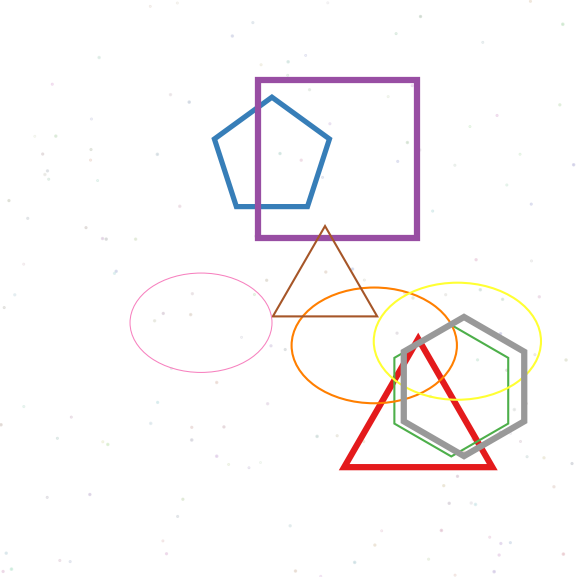[{"shape": "triangle", "thickness": 3, "radius": 0.74, "center": [0.724, 0.264]}, {"shape": "pentagon", "thickness": 2.5, "radius": 0.52, "center": [0.471, 0.726]}, {"shape": "hexagon", "thickness": 1, "radius": 0.57, "center": [0.781, 0.323]}, {"shape": "square", "thickness": 3, "radius": 0.69, "center": [0.584, 0.724]}, {"shape": "oval", "thickness": 1, "radius": 0.72, "center": [0.648, 0.401]}, {"shape": "oval", "thickness": 1, "radius": 0.72, "center": [0.792, 0.408]}, {"shape": "triangle", "thickness": 1, "radius": 0.52, "center": [0.563, 0.503]}, {"shape": "oval", "thickness": 0.5, "radius": 0.61, "center": [0.348, 0.44]}, {"shape": "hexagon", "thickness": 3, "radius": 0.6, "center": [0.803, 0.33]}]